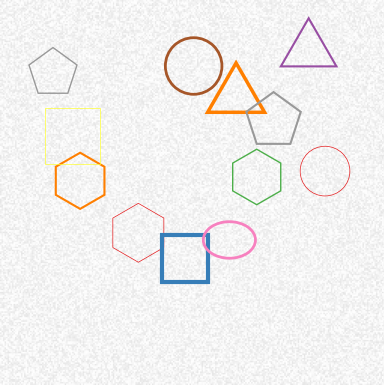[{"shape": "hexagon", "thickness": 0.5, "radius": 0.38, "center": [0.359, 0.395]}, {"shape": "circle", "thickness": 0.5, "radius": 0.32, "center": [0.844, 0.556]}, {"shape": "square", "thickness": 3, "radius": 0.3, "center": [0.48, 0.329]}, {"shape": "hexagon", "thickness": 1, "radius": 0.36, "center": [0.667, 0.54]}, {"shape": "triangle", "thickness": 1.5, "radius": 0.42, "center": [0.802, 0.869]}, {"shape": "hexagon", "thickness": 1.5, "radius": 0.36, "center": [0.208, 0.53]}, {"shape": "triangle", "thickness": 2.5, "radius": 0.43, "center": [0.613, 0.751]}, {"shape": "square", "thickness": 0.5, "radius": 0.36, "center": [0.188, 0.646]}, {"shape": "circle", "thickness": 2, "radius": 0.37, "center": [0.503, 0.829]}, {"shape": "oval", "thickness": 2, "radius": 0.34, "center": [0.596, 0.377]}, {"shape": "pentagon", "thickness": 1, "radius": 0.33, "center": [0.138, 0.811]}, {"shape": "pentagon", "thickness": 1.5, "radius": 0.37, "center": [0.711, 0.686]}]